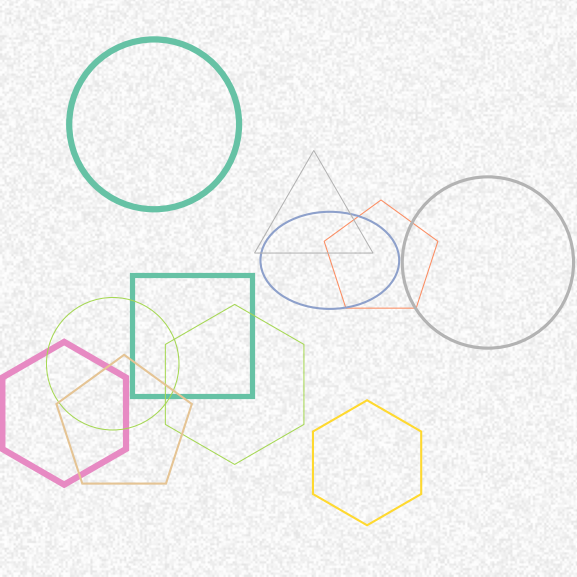[{"shape": "circle", "thickness": 3, "radius": 0.74, "center": [0.267, 0.784]}, {"shape": "square", "thickness": 2.5, "radius": 0.52, "center": [0.332, 0.418]}, {"shape": "pentagon", "thickness": 0.5, "radius": 0.52, "center": [0.66, 0.549]}, {"shape": "oval", "thickness": 1, "radius": 0.6, "center": [0.571, 0.548]}, {"shape": "hexagon", "thickness": 3, "radius": 0.62, "center": [0.111, 0.283]}, {"shape": "hexagon", "thickness": 0.5, "radius": 0.69, "center": [0.406, 0.333]}, {"shape": "circle", "thickness": 0.5, "radius": 0.57, "center": [0.195, 0.369]}, {"shape": "hexagon", "thickness": 1, "radius": 0.54, "center": [0.636, 0.198]}, {"shape": "pentagon", "thickness": 1, "radius": 0.62, "center": [0.215, 0.261]}, {"shape": "circle", "thickness": 1.5, "radius": 0.74, "center": [0.845, 0.545]}, {"shape": "triangle", "thickness": 0.5, "radius": 0.59, "center": [0.543, 0.62]}]